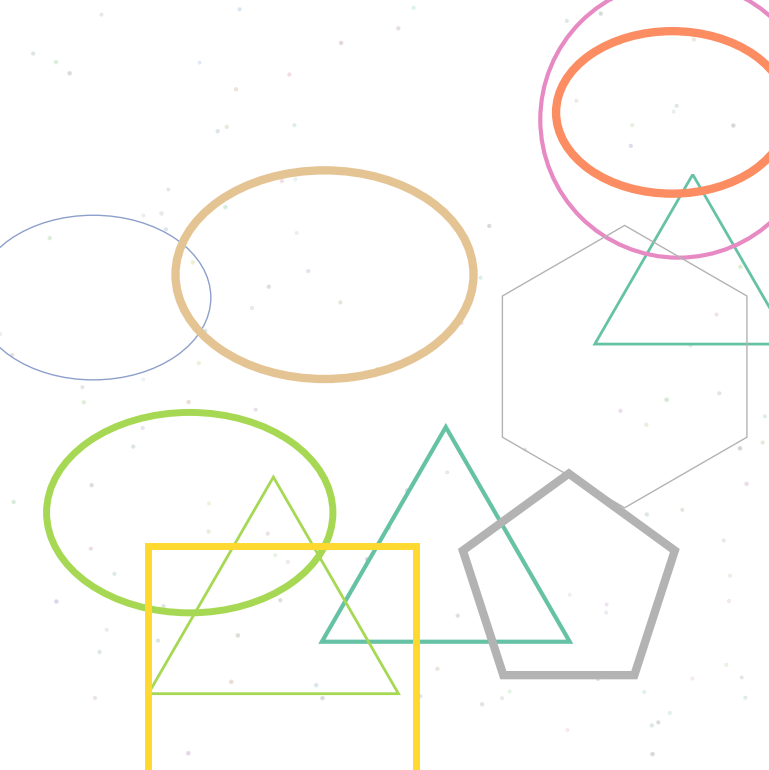[{"shape": "triangle", "thickness": 1.5, "radius": 0.93, "center": [0.579, 0.26]}, {"shape": "triangle", "thickness": 1, "radius": 0.73, "center": [0.9, 0.627]}, {"shape": "oval", "thickness": 3, "radius": 0.75, "center": [0.873, 0.854]}, {"shape": "oval", "thickness": 0.5, "radius": 0.76, "center": [0.121, 0.614]}, {"shape": "circle", "thickness": 1.5, "radius": 0.9, "center": [0.881, 0.845]}, {"shape": "triangle", "thickness": 1, "radius": 0.94, "center": [0.355, 0.193]}, {"shape": "oval", "thickness": 2.5, "radius": 0.93, "center": [0.246, 0.334]}, {"shape": "square", "thickness": 2.5, "radius": 0.87, "center": [0.367, 0.117]}, {"shape": "oval", "thickness": 3, "radius": 0.97, "center": [0.421, 0.643]}, {"shape": "pentagon", "thickness": 3, "radius": 0.72, "center": [0.739, 0.24]}, {"shape": "hexagon", "thickness": 0.5, "radius": 0.92, "center": [0.811, 0.524]}]